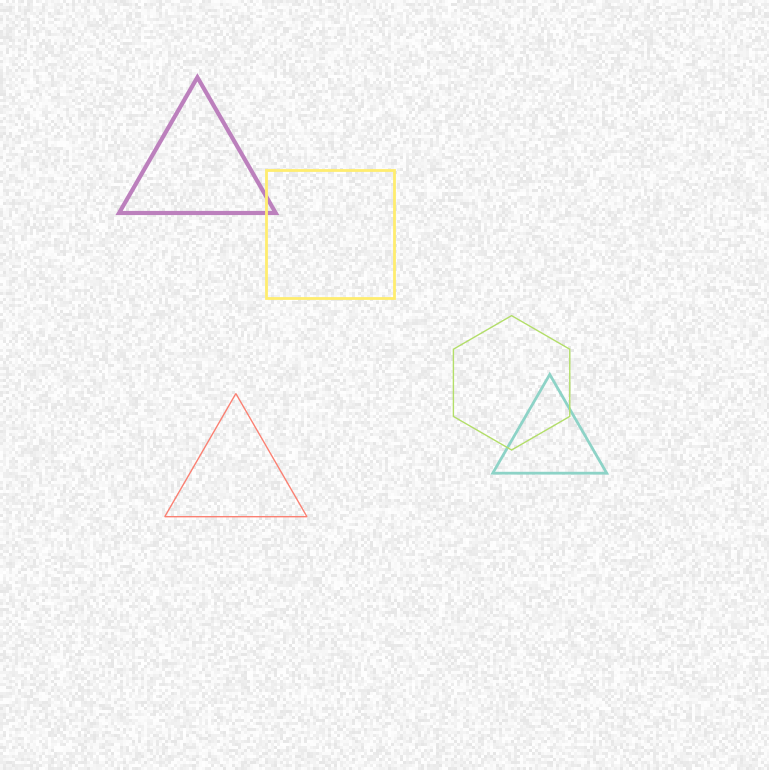[{"shape": "triangle", "thickness": 1, "radius": 0.43, "center": [0.714, 0.428]}, {"shape": "triangle", "thickness": 0.5, "radius": 0.53, "center": [0.306, 0.382]}, {"shape": "hexagon", "thickness": 0.5, "radius": 0.44, "center": [0.664, 0.503]}, {"shape": "triangle", "thickness": 1.5, "radius": 0.59, "center": [0.256, 0.782]}, {"shape": "square", "thickness": 1, "radius": 0.41, "center": [0.429, 0.696]}]